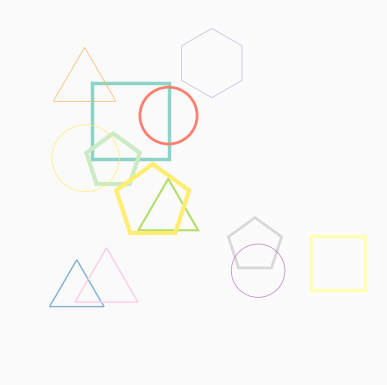[{"shape": "square", "thickness": 2.5, "radius": 0.5, "center": [0.336, 0.686]}, {"shape": "square", "thickness": 2.5, "radius": 0.35, "center": [0.872, 0.316]}, {"shape": "hexagon", "thickness": 0.5, "radius": 0.45, "center": [0.547, 0.836]}, {"shape": "circle", "thickness": 2, "radius": 0.37, "center": [0.435, 0.7]}, {"shape": "triangle", "thickness": 1, "radius": 0.41, "center": [0.198, 0.244]}, {"shape": "triangle", "thickness": 0.5, "radius": 0.47, "center": [0.218, 0.784]}, {"shape": "triangle", "thickness": 1.5, "radius": 0.45, "center": [0.434, 0.446]}, {"shape": "triangle", "thickness": 1, "radius": 0.47, "center": [0.275, 0.262]}, {"shape": "pentagon", "thickness": 2, "radius": 0.36, "center": [0.658, 0.363]}, {"shape": "circle", "thickness": 0.5, "radius": 0.35, "center": [0.666, 0.297]}, {"shape": "pentagon", "thickness": 3, "radius": 0.36, "center": [0.292, 0.581]}, {"shape": "circle", "thickness": 0.5, "radius": 0.43, "center": [0.221, 0.589]}, {"shape": "pentagon", "thickness": 3, "radius": 0.49, "center": [0.394, 0.475]}]